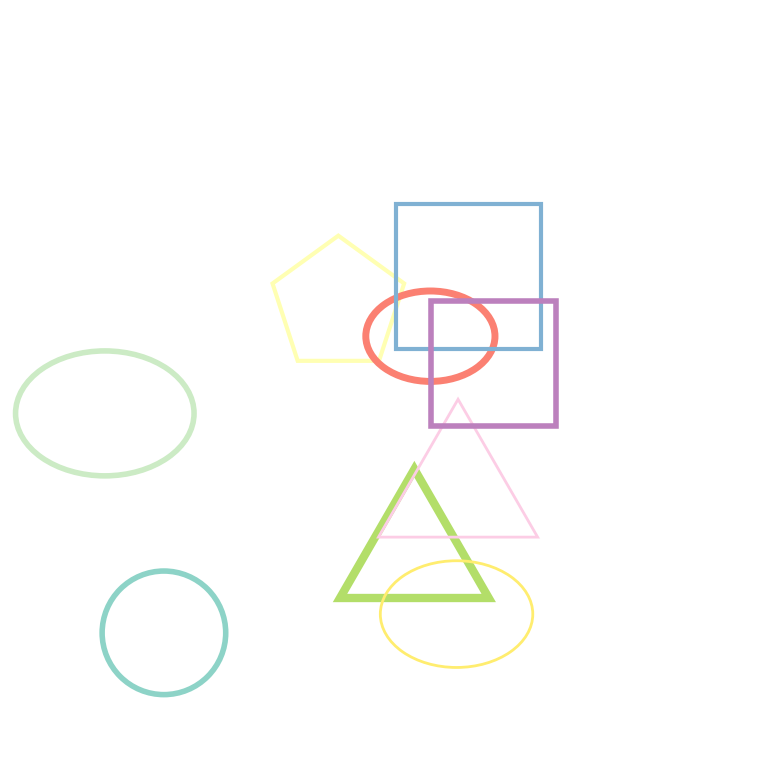[{"shape": "circle", "thickness": 2, "radius": 0.4, "center": [0.213, 0.178]}, {"shape": "pentagon", "thickness": 1.5, "radius": 0.45, "center": [0.439, 0.604]}, {"shape": "oval", "thickness": 2.5, "radius": 0.42, "center": [0.559, 0.563]}, {"shape": "square", "thickness": 1.5, "radius": 0.47, "center": [0.609, 0.641]}, {"shape": "triangle", "thickness": 3, "radius": 0.56, "center": [0.538, 0.279]}, {"shape": "triangle", "thickness": 1, "radius": 0.6, "center": [0.595, 0.362]}, {"shape": "square", "thickness": 2, "radius": 0.41, "center": [0.641, 0.528]}, {"shape": "oval", "thickness": 2, "radius": 0.58, "center": [0.136, 0.463]}, {"shape": "oval", "thickness": 1, "radius": 0.49, "center": [0.593, 0.202]}]